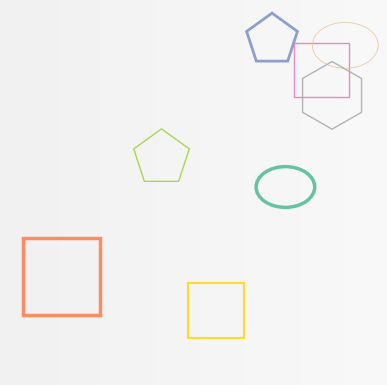[{"shape": "oval", "thickness": 2.5, "radius": 0.38, "center": [0.737, 0.514]}, {"shape": "square", "thickness": 2.5, "radius": 0.5, "center": [0.159, 0.281]}, {"shape": "pentagon", "thickness": 2, "radius": 0.34, "center": [0.702, 0.897]}, {"shape": "square", "thickness": 1, "radius": 0.35, "center": [0.83, 0.818]}, {"shape": "pentagon", "thickness": 1, "radius": 0.38, "center": [0.417, 0.59]}, {"shape": "square", "thickness": 1.5, "radius": 0.36, "center": [0.558, 0.193]}, {"shape": "oval", "thickness": 0.5, "radius": 0.43, "center": [0.891, 0.882]}, {"shape": "hexagon", "thickness": 1, "radius": 0.44, "center": [0.857, 0.752]}]